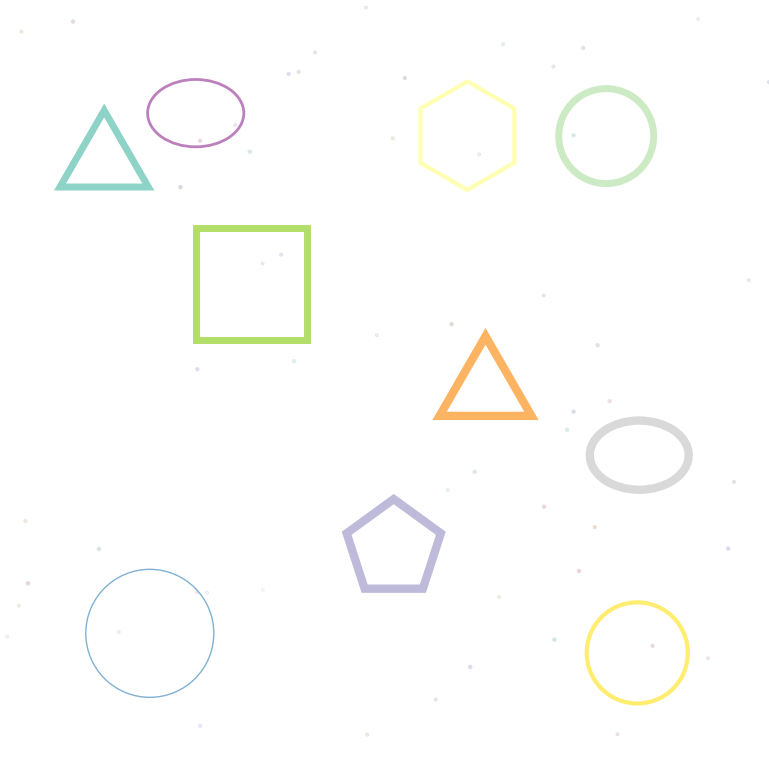[{"shape": "triangle", "thickness": 2.5, "radius": 0.33, "center": [0.135, 0.79]}, {"shape": "hexagon", "thickness": 1.5, "radius": 0.35, "center": [0.607, 0.824]}, {"shape": "pentagon", "thickness": 3, "radius": 0.32, "center": [0.511, 0.288]}, {"shape": "circle", "thickness": 0.5, "radius": 0.42, "center": [0.195, 0.177]}, {"shape": "triangle", "thickness": 3, "radius": 0.34, "center": [0.631, 0.494]}, {"shape": "square", "thickness": 2.5, "radius": 0.36, "center": [0.327, 0.631]}, {"shape": "oval", "thickness": 3, "radius": 0.32, "center": [0.83, 0.409]}, {"shape": "oval", "thickness": 1, "radius": 0.31, "center": [0.254, 0.853]}, {"shape": "circle", "thickness": 2.5, "radius": 0.31, "center": [0.787, 0.823]}, {"shape": "circle", "thickness": 1.5, "radius": 0.33, "center": [0.828, 0.152]}]